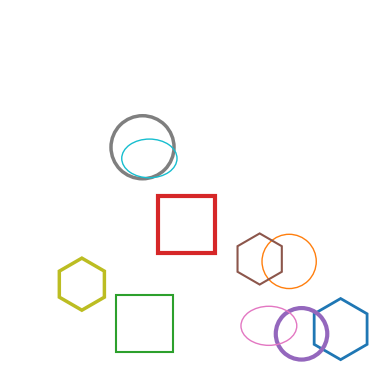[{"shape": "hexagon", "thickness": 2, "radius": 0.4, "center": [0.885, 0.145]}, {"shape": "circle", "thickness": 1, "radius": 0.35, "center": [0.751, 0.321]}, {"shape": "square", "thickness": 1.5, "radius": 0.37, "center": [0.375, 0.16]}, {"shape": "square", "thickness": 3, "radius": 0.37, "center": [0.485, 0.417]}, {"shape": "circle", "thickness": 3, "radius": 0.33, "center": [0.783, 0.133]}, {"shape": "hexagon", "thickness": 1.5, "radius": 0.33, "center": [0.674, 0.327]}, {"shape": "oval", "thickness": 1, "radius": 0.36, "center": [0.698, 0.154]}, {"shape": "circle", "thickness": 2.5, "radius": 0.41, "center": [0.37, 0.618]}, {"shape": "hexagon", "thickness": 2.5, "radius": 0.34, "center": [0.213, 0.262]}, {"shape": "oval", "thickness": 1, "radius": 0.36, "center": [0.388, 0.589]}]